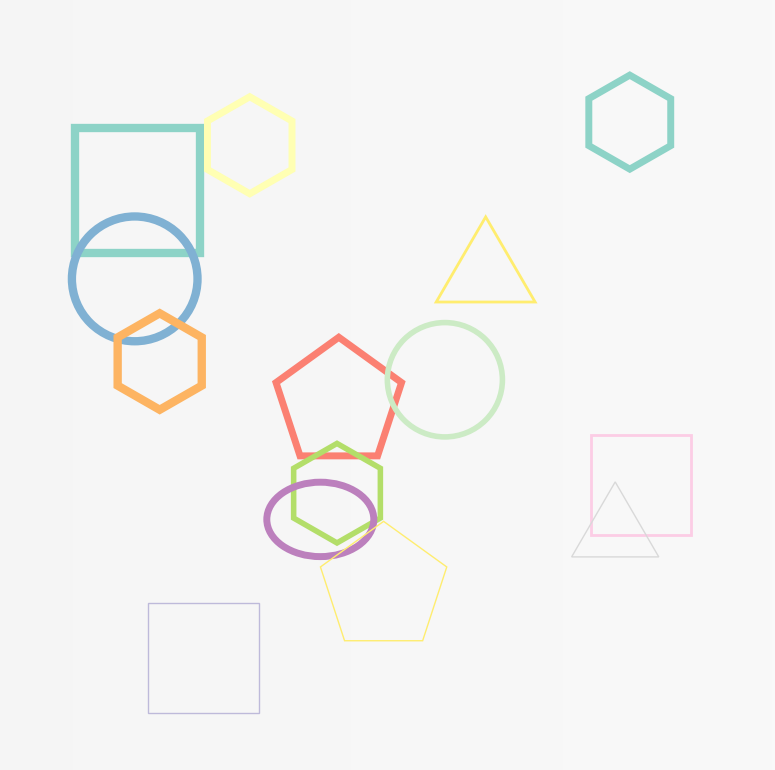[{"shape": "square", "thickness": 3, "radius": 0.4, "center": [0.178, 0.752]}, {"shape": "hexagon", "thickness": 2.5, "radius": 0.31, "center": [0.813, 0.841]}, {"shape": "hexagon", "thickness": 2.5, "radius": 0.31, "center": [0.322, 0.811]}, {"shape": "square", "thickness": 0.5, "radius": 0.36, "center": [0.263, 0.146]}, {"shape": "pentagon", "thickness": 2.5, "radius": 0.43, "center": [0.437, 0.477]}, {"shape": "circle", "thickness": 3, "radius": 0.41, "center": [0.174, 0.638]}, {"shape": "hexagon", "thickness": 3, "radius": 0.31, "center": [0.206, 0.531]}, {"shape": "hexagon", "thickness": 2, "radius": 0.32, "center": [0.435, 0.36]}, {"shape": "square", "thickness": 1, "radius": 0.32, "center": [0.828, 0.37]}, {"shape": "triangle", "thickness": 0.5, "radius": 0.32, "center": [0.794, 0.309]}, {"shape": "oval", "thickness": 2.5, "radius": 0.35, "center": [0.413, 0.325]}, {"shape": "circle", "thickness": 2, "radius": 0.37, "center": [0.574, 0.507]}, {"shape": "pentagon", "thickness": 0.5, "radius": 0.43, "center": [0.495, 0.237]}, {"shape": "triangle", "thickness": 1, "radius": 0.37, "center": [0.627, 0.645]}]